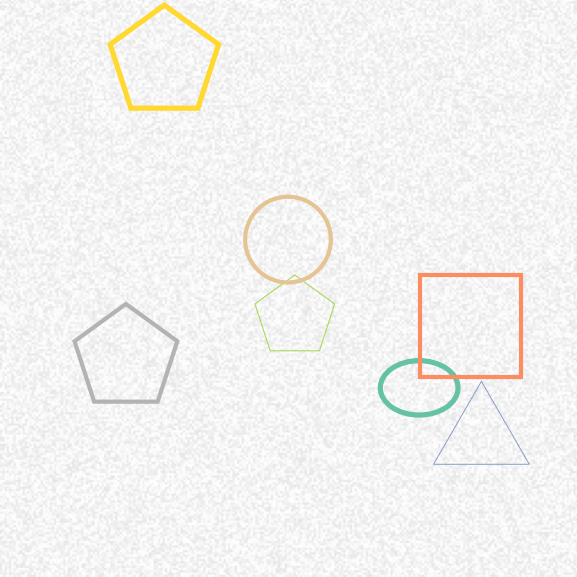[{"shape": "oval", "thickness": 2.5, "radius": 0.34, "center": [0.726, 0.328]}, {"shape": "square", "thickness": 2, "radius": 0.44, "center": [0.815, 0.434]}, {"shape": "triangle", "thickness": 0.5, "radius": 0.48, "center": [0.834, 0.243]}, {"shape": "pentagon", "thickness": 0.5, "radius": 0.36, "center": [0.51, 0.45]}, {"shape": "pentagon", "thickness": 2.5, "radius": 0.49, "center": [0.285, 0.892]}, {"shape": "circle", "thickness": 2, "radius": 0.37, "center": [0.499, 0.584]}, {"shape": "pentagon", "thickness": 2, "radius": 0.47, "center": [0.218, 0.379]}]